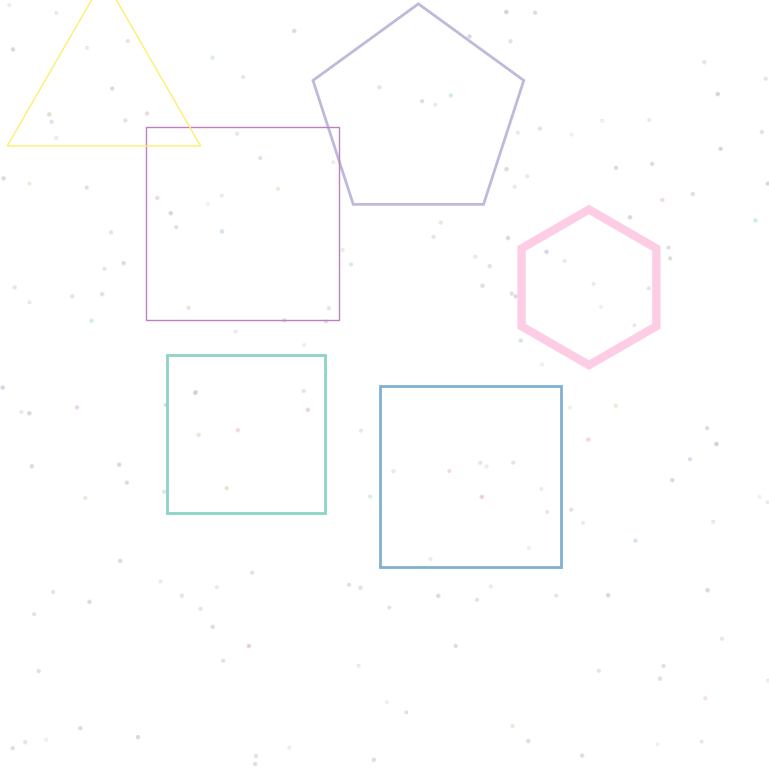[{"shape": "square", "thickness": 1, "radius": 0.51, "center": [0.32, 0.436]}, {"shape": "pentagon", "thickness": 1, "radius": 0.72, "center": [0.543, 0.851]}, {"shape": "square", "thickness": 1, "radius": 0.59, "center": [0.611, 0.381]}, {"shape": "hexagon", "thickness": 3, "radius": 0.51, "center": [0.765, 0.627]}, {"shape": "square", "thickness": 0.5, "radius": 0.63, "center": [0.314, 0.71]}, {"shape": "triangle", "thickness": 0.5, "radius": 0.73, "center": [0.135, 0.883]}]